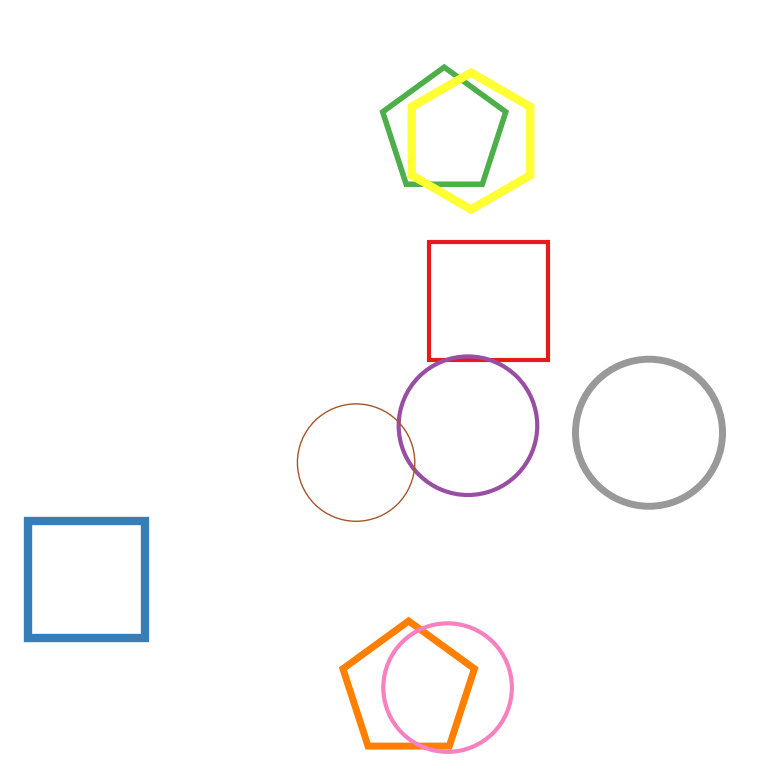[{"shape": "square", "thickness": 1.5, "radius": 0.38, "center": [0.634, 0.609]}, {"shape": "square", "thickness": 3, "radius": 0.38, "center": [0.113, 0.248]}, {"shape": "pentagon", "thickness": 2, "radius": 0.42, "center": [0.577, 0.829]}, {"shape": "circle", "thickness": 1.5, "radius": 0.45, "center": [0.608, 0.447]}, {"shape": "pentagon", "thickness": 2.5, "radius": 0.45, "center": [0.531, 0.104]}, {"shape": "hexagon", "thickness": 3, "radius": 0.44, "center": [0.612, 0.817]}, {"shape": "circle", "thickness": 0.5, "radius": 0.38, "center": [0.462, 0.399]}, {"shape": "circle", "thickness": 1.5, "radius": 0.42, "center": [0.581, 0.107]}, {"shape": "circle", "thickness": 2.5, "radius": 0.48, "center": [0.843, 0.438]}]